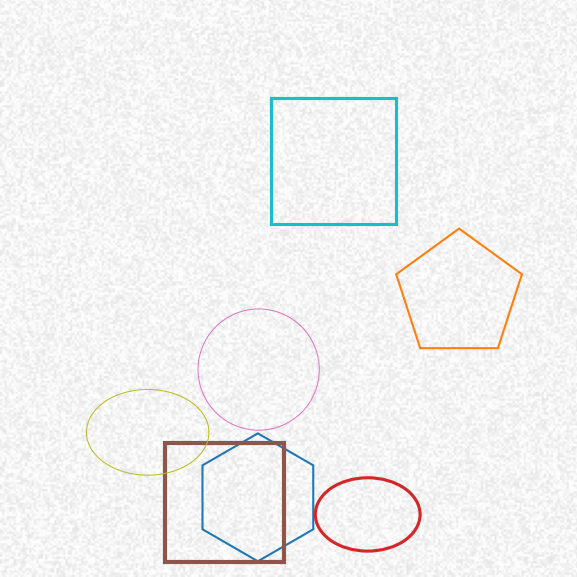[{"shape": "hexagon", "thickness": 1, "radius": 0.55, "center": [0.447, 0.138]}, {"shape": "pentagon", "thickness": 1, "radius": 0.57, "center": [0.795, 0.489]}, {"shape": "oval", "thickness": 1.5, "radius": 0.45, "center": [0.637, 0.108]}, {"shape": "square", "thickness": 2, "radius": 0.52, "center": [0.389, 0.129]}, {"shape": "circle", "thickness": 0.5, "radius": 0.52, "center": [0.448, 0.359]}, {"shape": "oval", "thickness": 0.5, "radius": 0.53, "center": [0.256, 0.251]}, {"shape": "square", "thickness": 1.5, "radius": 0.55, "center": [0.577, 0.721]}]